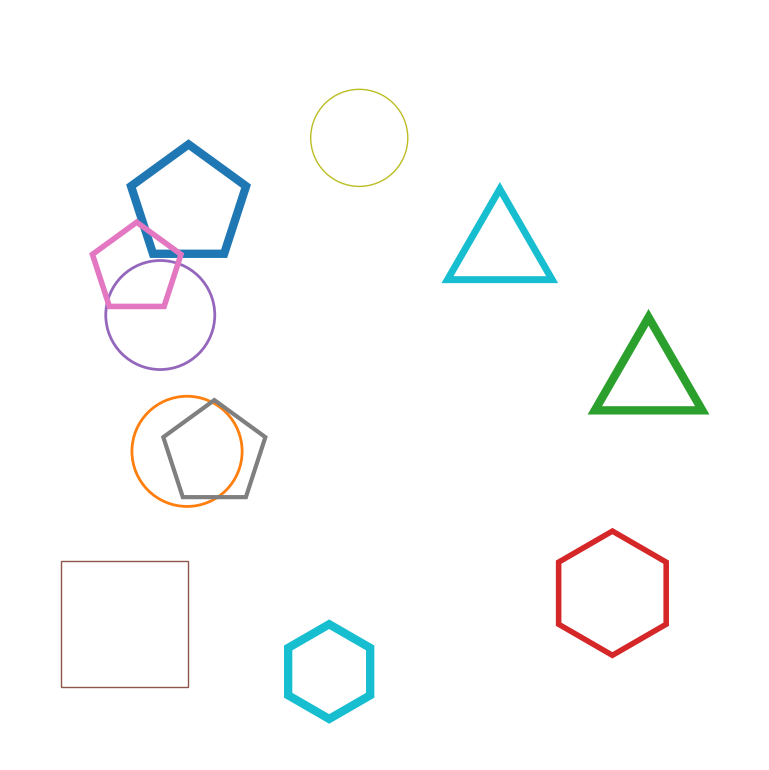[{"shape": "pentagon", "thickness": 3, "radius": 0.39, "center": [0.245, 0.734]}, {"shape": "circle", "thickness": 1, "radius": 0.36, "center": [0.243, 0.414]}, {"shape": "triangle", "thickness": 3, "radius": 0.4, "center": [0.842, 0.507]}, {"shape": "hexagon", "thickness": 2, "radius": 0.4, "center": [0.795, 0.23]}, {"shape": "circle", "thickness": 1, "radius": 0.35, "center": [0.208, 0.591]}, {"shape": "square", "thickness": 0.5, "radius": 0.41, "center": [0.161, 0.19]}, {"shape": "pentagon", "thickness": 2, "radius": 0.3, "center": [0.178, 0.651]}, {"shape": "pentagon", "thickness": 1.5, "radius": 0.35, "center": [0.278, 0.411]}, {"shape": "circle", "thickness": 0.5, "radius": 0.32, "center": [0.467, 0.821]}, {"shape": "triangle", "thickness": 2.5, "radius": 0.39, "center": [0.649, 0.676]}, {"shape": "hexagon", "thickness": 3, "radius": 0.31, "center": [0.428, 0.128]}]